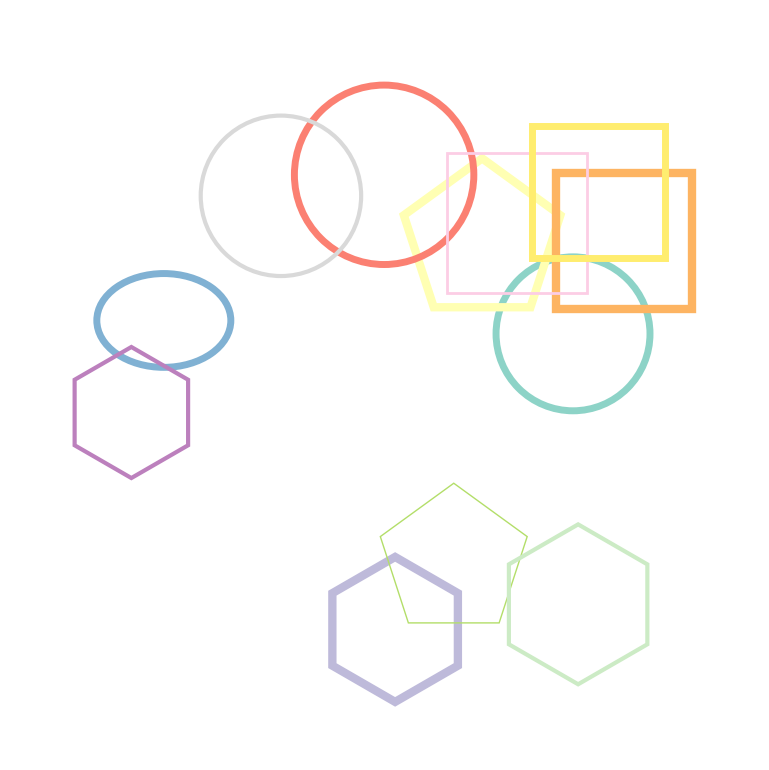[{"shape": "circle", "thickness": 2.5, "radius": 0.5, "center": [0.744, 0.566]}, {"shape": "pentagon", "thickness": 3, "radius": 0.53, "center": [0.626, 0.687]}, {"shape": "hexagon", "thickness": 3, "radius": 0.47, "center": [0.513, 0.183]}, {"shape": "circle", "thickness": 2.5, "radius": 0.58, "center": [0.499, 0.773]}, {"shape": "oval", "thickness": 2.5, "radius": 0.44, "center": [0.213, 0.584]}, {"shape": "square", "thickness": 3, "radius": 0.44, "center": [0.81, 0.687]}, {"shape": "pentagon", "thickness": 0.5, "radius": 0.5, "center": [0.589, 0.272]}, {"shape": "square", "thickness": 1, "radius": 0.45, "center": [0.671, 0.71]}, {"shape": "circle", "thickness": 1.5, "radius": 0.52, "center": [0.365, 0.746]}, {"shape": "hexagon", "thickness": 1.5, "radius": 0.43, "center": [0.171, 0.464]}, {"shape": "hexagon", "thickness": 1.5, "radius": 0.52, "center": [0.751, 0.215]}, {"shape": "square", "thickness": 2.5, "radius": 0.43, "center": [0.777, 0.75]}]